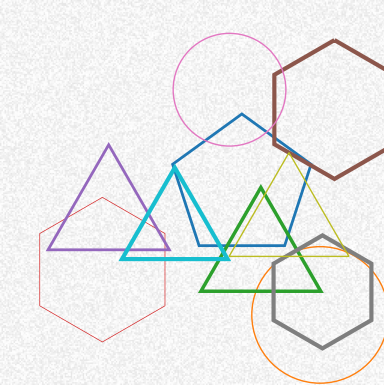[{"shape": "pentagon", "thickness": 2, "radius": 0.95, "center": [0.628, 0.515]}, {"shape": "circle", "thickness": 1, "radius": 0.89, "center": [0.831, 0.182]}, {"shape": "triangle", "thickness": 2.5, "radius": 0.9, "center": [0.678, 0.333]}, {"shape": "hexagon", "thickness": 0.5, "radius": 0.94, "center": [0.266, 0.3]}, {"shape": "triangle", "thickness": 2, "radius": 0.91, "center": [0.282, 0.442]}, {"shape": "hexagon", "thickness": 3, "radius": 0.9, "center": [0.869, 0.716]}, {"shape": "circle", "thickness": 1, "radius": 0.73, "center": [0.596, 0.767]}, {"shape": "hexagon", "thickness": 3, "radius": 0.73, "center": [0.838, 0.242]}, {"shape": "triangle", "thickness": 1, "radius": 0.9, "center": [0.751, 0.424]}, {"shape": "triangle", "thickness": 3, "radius": 0.79, "center": [0.454, 0.406]}]